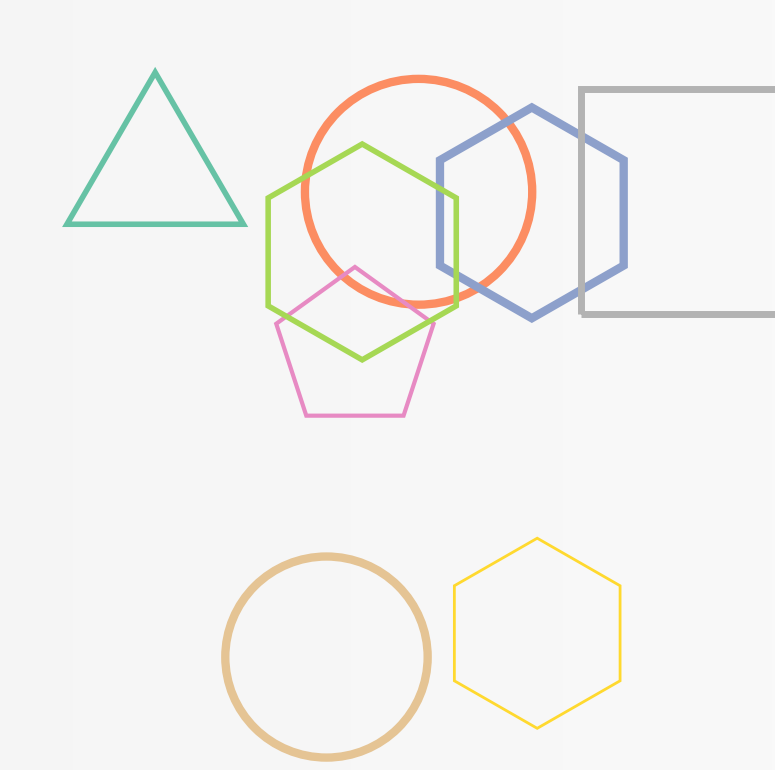[{"shape": "triangle", "thickness": 2, "radius": 0.66, "center": [0.2, 0.775]}, {"shape": "circle", "thickness": 3, "radius": 0.73, "center": [0.54, 0.751]}, {"shape": "hexagon", "thickness": 3, "radius": 0.68, "center": [0.686, 0.724]}, {"shape": "pentagon", "thickness": 1.5, "radius": 0.53, "center": [0.458, 0.547]}, {"shape": "hexagon", "thickness": 2, "radius": 0.7, "center": [0.467, 0.673]}, {"shape": "hexagon", "thickness": 1, "radius": 0.62, "center": [0.693, 0.178]}, {"shape": "circle", "thickness": 3, "radius": 0.65, "center": [0.421, 0.147]}, {"shape": "square", "thickness": 2.5, "radius": 0.73, "center": [0.896, 0.738]}]